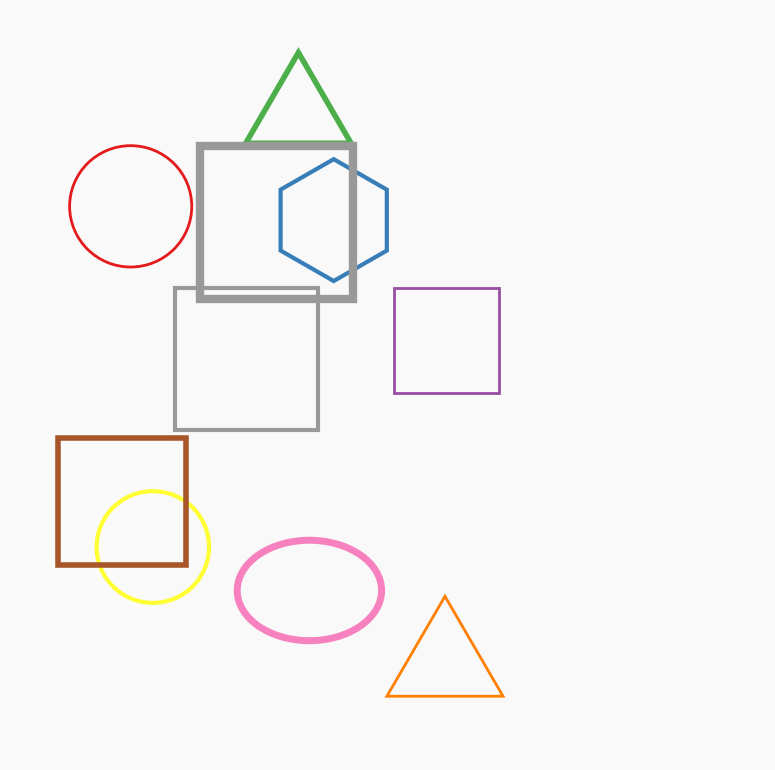[{"shape": "circle", "thickness": 1, "radius": 0.39, "center": [0.169, 0.732]}, {"shape": "hexagon", "thickness": 1.5, "radius": 0.4, "center": [0.431, 0.714]}, {"shape": "triangle", "thickness": 2, "radius": 0.39, "center": [0.385, 0.853]}, {"shape": "square", "thickness": 1, "radius": 0.34, "center": [0.576, 0.558]}, {"shape": "triangle", "thickness": 1, "radius": 0.43, "center": [0.574, 0.139]}, {"shape": "circle", "thickness": 1.5, "radius": 0.36, "center": [0.197, 0.29]}, {"shape": "square", "thickness": 2, "radius": 0.41, "center": [0.157, 0.348]}, {"shape": "oval", "thickness": 2.5, "radius": 0.47, "center": [0.399, 0.233]}, {"shape": "square", "thickness": 1.5, "radius": 0.46, "center": [0.318, 0.534]}, {"shape": "square", "thickness": 3, "radius": 0.5, "center": [0.357, 0.711]}]